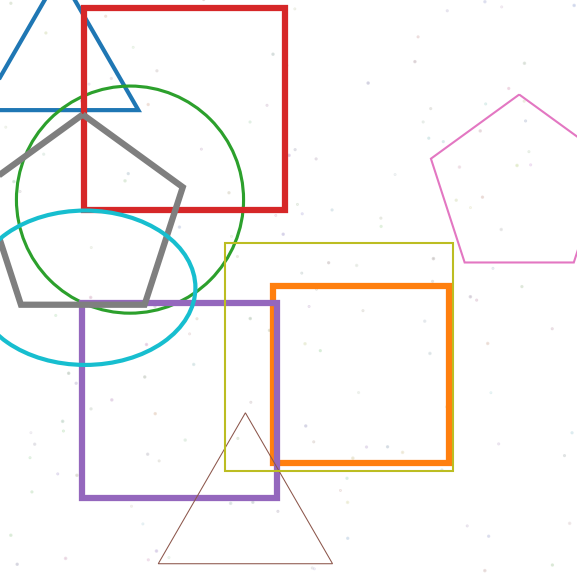[{"shape": "triangle", "thickness": 2, "radius": 0.79, "center": [0.103, 0.887]}, {"shape": "square", "thickness": 3, "radius": 0.77, "center": [0.625, 0.351]}, {"shape": "circle", "thickness": 1.5, "radius": 0.98, "center": [0.225, 0.653]}, {"shape": "square", "thickness": 3, "radius": 0.87, "center": [0.32, 0.81]}, {"shape": "square", "thickness": 3, "radius": 0.84, "center": [0.311, 0.306]}, {"shape": "triangle", "thickness": 0.5, "radius": 0.87, "center": [0.425, 0.11]}, {"shape": "pentagon", "thickness": 1, "radius": 0.8, "center": [0.899, 0.675]}, {"shape": "pentagon", "thickness": 3, "radius": 0.91, "center": [0.143, 0.619]}, {"shape": "square", "thickness": 1, "radius": 0.99, "center": [0.588, 0.381]}, {"shape": "oval", "thickness": 2, "radius": 0.95, "center": [0.147, 0.501]}]